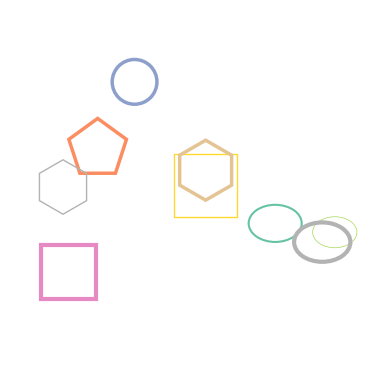[{"shape": "oval", "thickness": 1.5, "radius": 0.34, "center": [0.715, 0.42]}, {"shape": "pentagon", "thickness": 2.5, "radius": 0.39, "center": [0.254, 0.614]}, {"shape": "circle", "thickness": 2.5, "radius": 0.29, "center": [0.35, 0.787]}, {"shape": "square", "thickness": 3, "radius": 0.35, "center": [0.178, 0.294]}, {"shape": "oval", "thickness": 0.5, "radius": 0.29, "center": [0.87, 0.397]}, {"shape": "square", "thickness": 1, "radius": 0.41, "center": [0.534, 0.518]}, {"shape": "hexagon", "thickness": 2.5, "radius": 0.39, "center": [0.534, 0.558]}, {"shape": "oval", "thickness": 3, "radius": 0.37, "center": [0.837, 0.371]}, {"shape": "hexagon", "thickness": 1, "radius": 0.35, "center": [0.164, 0.514]}]